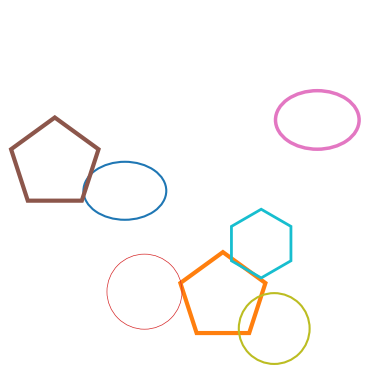[{"shape": "oval", "thickness": 1.5, "radius": 0.54, "center": [0.324, 0.504]}, {"shape": "pentagon", "thickness": 3, "radius": 0.58, "center": [0.579, 0.229]}, {"shape": "circle", "thickness": 0.5, "radius": 0.49, "center": [0.375, 0.242]}, {"shape": "pentagon", "thickness": 3, "radius": 0.6, "center": [0.142, 0.575]}, {"shape": "oval", "thickness": 2.5, "radius": 0.54, "center": [0.824, 0.688]}, {"shape": "circle", "thickness": 1.5, "radius": 0.46, "center": [0.712, 0.147]}, {"shape": "hexagon", "thickness": 2, "radius": 0.45, "center": [0.678, 0.367]}]